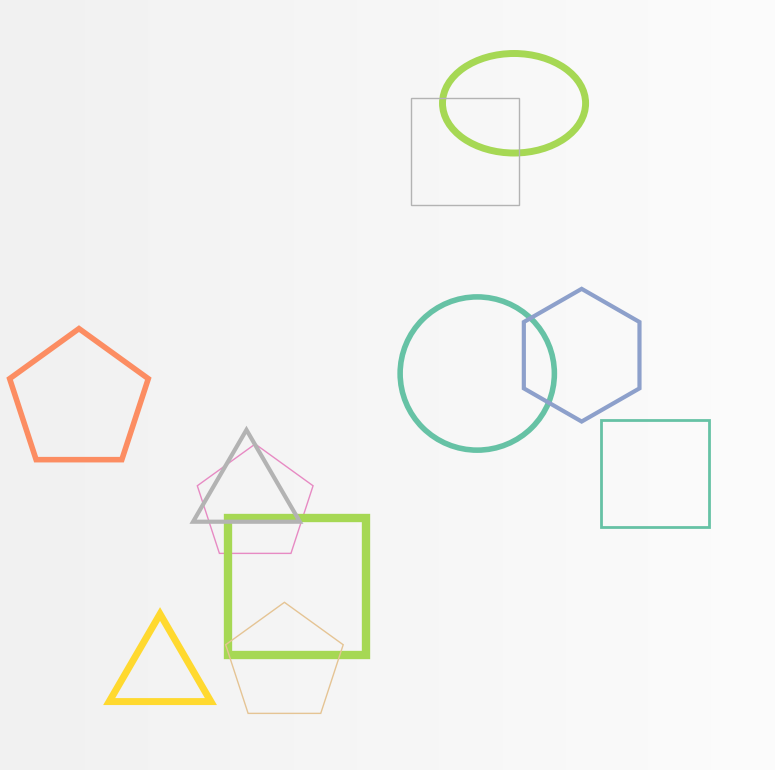[{"shape": "square", "thickness": 1, "radius": 0.35, "center": [0.845, 0.385]}, {"shape": "circle", "thickness": 2, "radius": 0.5, "center": [0.616, 0.515]}, {"shape": "pentagon", "thickness": 2, "radius": 0.47, "center": [0.102, 0.479]}, {"shape": "hexagon", "thickness": 1.5, "radius": 0.43, "center": [0.751, 0.539]}, {"shape": "pentagon", "thickness": 0.5, "radius": 0.39, "center": [0.329, 0.345]}, {"shape": "square", "thickness": 3, "radius": 0.45, "center": [0.383, 0.238]}, {"shape": "oval", "thickness": 2.5, "radius": 0.46, "center": [0.663, 0.866]}, {"shape": "triangle", "thickness": 2.5, "radius": 0.38, "center": [0.207, 0.127]}, {"shape": "pentagon", "thickness": 0.5, "radius": 0.4, "center": [0.367, 0.138]}, {"shape": "triangle", "thickness": 1.5, "radius": 0.4, "center": [0.318, 0.362]}, {"shape": "square", "thickness": 0.5, "radius": 0.35, "center": [0.6, 0.803]}]